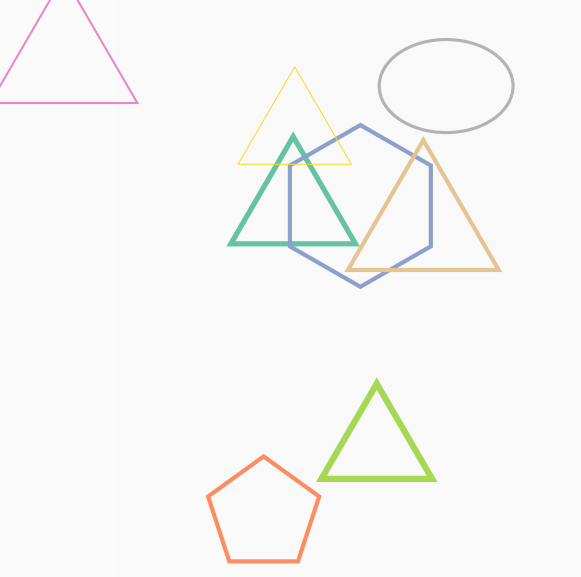[{"shape": "triangle", "thickness": 2.5, "radius": 0.62, "center": [0.504, 0.639]}, {"shape": "pentagon", "thickness": 2, "radius": 0.5, "center": [0.454, 0.108]}, {"shape": "hexagon", "thickness": 2, "radius": 0.7, "center": [0.62, 0.643]}, {"shape": "triangle", "thickness": 1, "radius": 0.73, "center": [0.11, 0.894]}, {"shape": "triangle", "thickness": 3, "radius": 0.55, "center": [0.648, 0.225]}, {"shape": "triangle", "thickness": 0.5, "radius": 0.56, "center": [0.507, 0.771]}, {"shape": "triangle", "thickness": 2, "radius": 0.75, "center": [0.728, 0.607]}, {"shape": "oval", "thickness": 1.5, "radius": 0.58, "center": [0.768, 0.85]}]